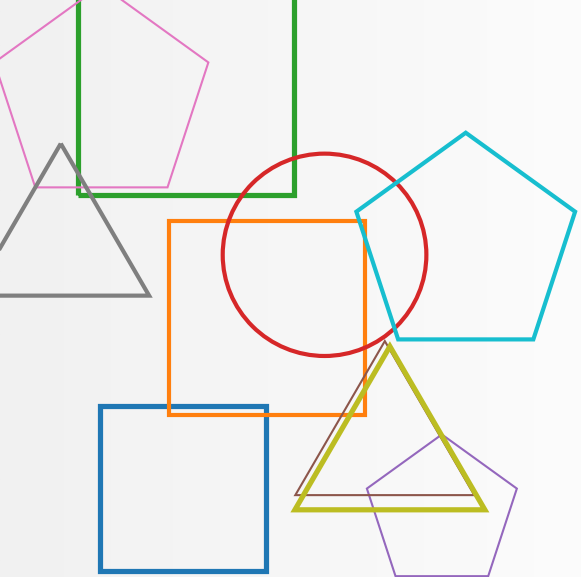[{"shape": "square", "thickness": 2.5, "radius": 0.71, "center": [0.315, 0.153]}, {"shape": "square", "thickness": 2, "radius": 0.84, "center": [0.46, 0.449]}, {"shape": "square", "thickness": 2.5, "radius": 0.93, "center": [0.32, 0.847]}, {"shape": "circle", "thickness": 2, "radius": 0.88, "center": [0.558, 0.558]}, {"shape": "pentagon", "thickness": 1, "radius": 0.68, "center": [0.76, 0.111]}, {"shape": "triangle", "thickness": 1, "radius": 0.89, "center": [0.662, 0.231]}, {"shape": "pentagon", "thickness": 1, "radius": 0.97, "center": [0.174, 0.831]}, {"shape": "triangle", "thickness": 2, "radius": 0.88, "center": [0.105, 0.575]}, {"shape": "triangle", "thickness": 2.5, "radius": 0.94, "center": [0.671, 0.211]}, {"shape": "pentagon", "thickness": 2, "radius": 0.99, "center": [0.801, 0.571]}]